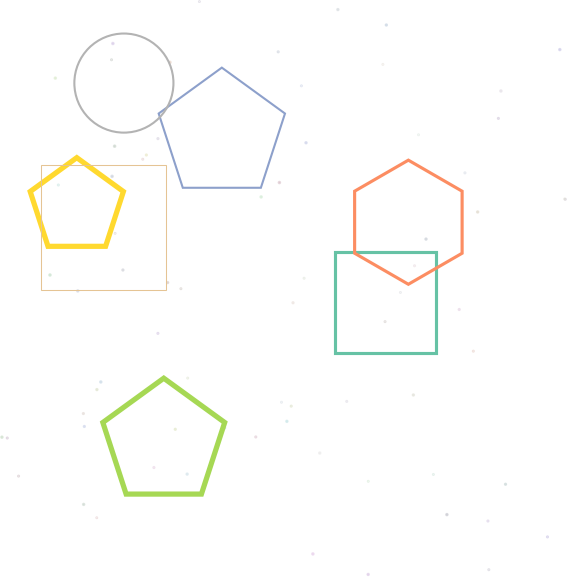[{"shape": "square", "thickness": 1.5, "radius": 0.44, "center": [0.667, 0.475]}, {"shape": "hexagon", "thickness": 1.5, "radius": 0.54, "center": [0.707, 0.614]}, {"shape": "pentagon", "thickness": 1, "radius": 0.57, "center": [0.384, 0.767]}, {"shape": "pentagon", "thickness": 2.5, "radius": 0.55, "center": [0.284, 0.233]}, {"shape": "pentagon", "thickness": 2.5, "radius": 0.42, "center": [0.133, 0.641]}, {"shape": "square", "thickness": 0.5, "radius": 0.54, "center": [0.179, 0.605]}, {"shape": "circle", "thickness": 1, "radius": 0.43, "center": [0.215, 0.855]}]